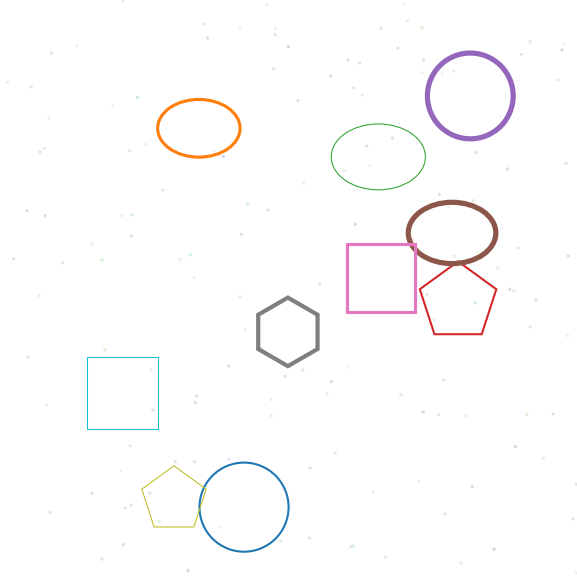[{"shape": "circle", "thickness": 1, "radius": 0.39, "center": [0.423, 0.121]}, {"shape": "oval", "thickness": 1.5, "radius": 0.36, "center": [0.344, 0.777]}, {"shape": "oval", "thickness": 0.5, "radius": 0.41, "center": [0.655, 0.727]}, {"shape": "pentagon", "thickness": 1, "radius": 0.35, "center": [0.793, 0.477]}, {"shape": "circle", "thickness": 2.5, "radius": 0.37, "center": [0.814, 0.833]}, {"shape": "oval", "thickness": 2.5, "radius": 0.38, "center": [0.783, 0.596]}, {"shape": "square", "thickness": 1.5, "radius": 0.29, "center": [0.66, 0.517]}, {"shape": "hexagon", "thickness": 2, "radius": 0.3, "center": [0.498, 0.424]}, {"shape": "pentagon", "thickness": 0.5, "radius": 0.29, "center": [0.301, 0.134]}, {"shape": "square", "thickness": 0.5, "radius": 0.31, "center": [0.212, 0.318]}]